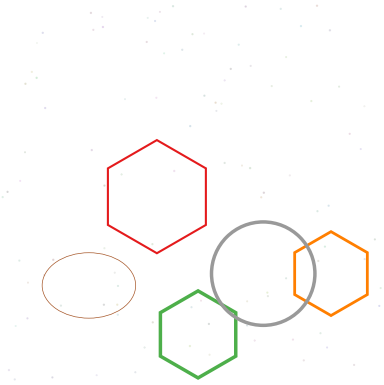[{"shape": "hexagon", "thickness": 1.5, "radius": 0.73, "center": [0.408, 0.489]}, {"shape": "hexagon", "thickness": 2.5, "radius": 0.56, "center": [0.514, 0.131]}, {"shape": "hexagon", "thickness": 2, "radius": 0.54, "center": [0.86, 0.289]}, {"shape": "oval", "thickness": 0.5, "radius": 0.61, "center": [0.231, 0.259]}, {"shape": "circle", "thickness": 2.5, "radius": 0.67, "center": [0.684, 0.289]}]